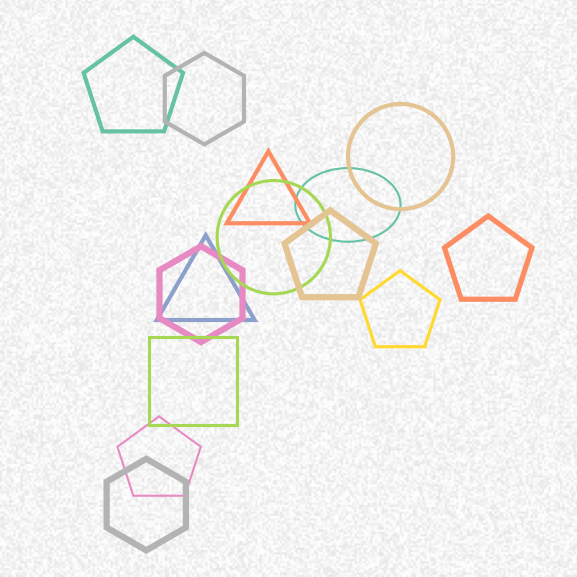[{"shape": "oval", "thickness": 1, "radius": 0.46, "center": [0.602, 0.644]}, {"shape": "pentagon", "thickness": 2, "radius": 0.45, "center": [0.231, 0.845]}, {"shape": "pentagon", "thickness": 2.5, "radius": 0.4, "center": [0.845, 0.545]}, {"shape": "triangle", "thickness": 2, "radius": 0.42, "center": [0.465, 0.654]}, {"shape": "triangle", "thickness": 2, "radius": 0.49, "center": [0.356, 0.494]}, {"shape": "pentagon", "thickness": 1, "radius": 0.38, "center": [0.275, 0.202]}, {"shape": "hexagon", "thickness": 3, "radius": 0.41, "center": [0.348, 0.49]}, {"shape": "square", "thickness": 1.5, "radius": 0.38, "center": [0.334, 0.34]}, {"shape": "circle", "thickness": 1.5, "radius": 0.49, "center": [0.474, 0.588]}, {"shape": "pentagon", "thickness": 1.5, "radius": 0.36, "center": [0.693, 0.458]}, {"shape": "pentagon", "thickness": 3, "radius": 0.42, "center": [0.572, 0.552]}, {"shape": "circle", "thickness": 2, "radius": 0.46, "center": [0.694, 0.728]}, {"shape": "hexagon", "thickness": 2, "radius": 0.4, "center": [0.354, 0.828]}, {"shape": "hexagon", "thickness": 3, "radius": 0.4, "center": [0.253, 0.125]}]